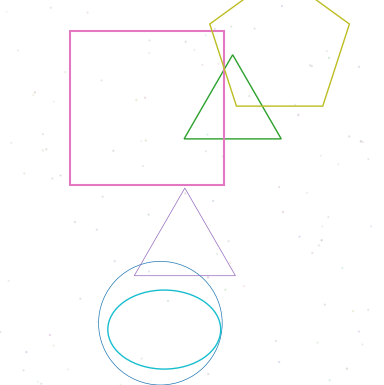[{"shape": "circle", "thickness": 0.5, "radius": 0.8, "center": [0.417, 0.161]}, {"shape": "triangle", "thickness": 1, "radius": 0.73, "center": [0.604, 0.712]}, {"shape": "triangle", "thickness": 0.5, "radius": 0.76, "center": [0.48, 0.36]}, {"shape": "square", "thickness": 1.5, "radius": 1.0, "center": [0.382, 0.719]}, {"shape": "pentagon", "thickness": 1, "radius": 0.95, "center": [0.726, 0.879]}, {"shape": "oval", "thickness": 1, "radius": 0.73, "center": [0.427, 0.144]}]